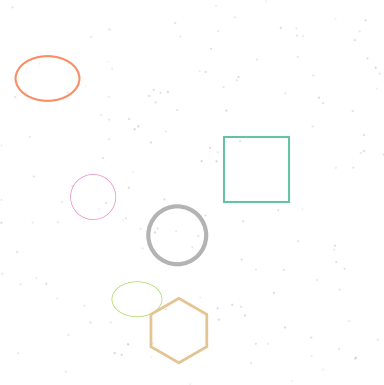[{"shape": "square", "thickness": 1.5, "radius": 0.42, "center": [0.666, 0.561]}, {"shape": "oval", "thickness": 1.5, "radius": 0.41, "center": [0.123, 0.796]}, {"shape": "circle", "thickness": 0.5, "radius": 0.29, "center": [0.242, 0.488]}, {"shape": "oval", "thickness": 0.5, "radius": 0.32, "center": [0.356, 0.223]}, {"shape": "hexagon", "thickness": 2, "radius": 0.42, "center": [0.465, 0.141]}, {"shape": "circle", "thickness": 3, "radius": 0.38, "center": [0.46, 0.389]}]